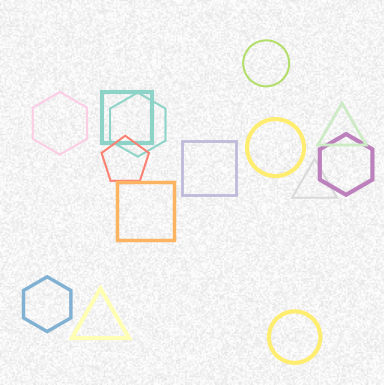[{"shape": "hexagon", "thickness": 1.5, "radius": 0.42, "center": [0.358, 0.676]}, {"shape": "square", "thickness": 3, "radius": 0.33, "center": [0.33, 0.695]}, {"shape": "triangle", "thickness": 3, "radius": 0.43, "center": [0.261, 0.165]}, {"shape": "square", "thickness": 2, "radius": 0.35, "center": [0.543, 0.564]}, {"shape": "pentagon", "thickness": 1.5, "radius": 0.32, "center": [0.325, 0.583]}, {"shape": "hexagon", "thickness": 2.5, "radius": 0.36, "center": [0.123, 0.21]}, {"shape": "square", "thickness": 2.5, "radius": 0.37, "center": [0.377, 0.452]}, {"shape": "circle", "thickness": 1.5, "radius": 0.3, "center": [0.691, 0.836]}, {"shape": "hexagon", "thickness": 1.5, "radius": 0.41, "center": [0.156, 0.68]}, {"shape": "triangle", "thickness": 1.5, "radius": 0.34, "center": [0.817, 0.52]}, {"shape": "hexagon", "thickness": 3, "radius": 0.39, "center": [0.899, 0.573]}, {"shape": "triangle", "thickness": 2, "radius": 0.36, "center": [0.888, 0.66]}, {"shape": "circle", "thickness": 3, "radius": 0.37, "center": [0.716, 0.617]}, {"shape": "circle", "thickness": 3, "radius": 0.33, "center": [0.765, 0.124]}]